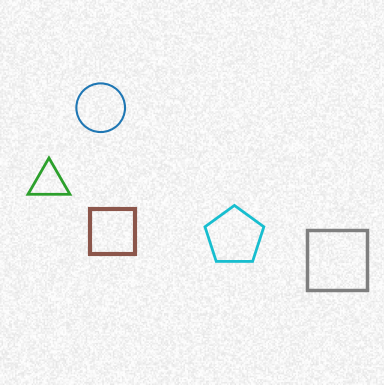[{"shape": "circle", "thickness": 1.5, "radius": 0.32, "center": [0.262, 0.72]}, {"shape": "triangle", "thickness": 2, "radius": 0.31, "center": [0.127, 0.527]}, {"shape": "square", "thickness": 3, "radius": 0.29, "center": [0.292, 0.399]}, {"shape": "square", "thickness": 2.5, "radius": 0.39, "center": [0.876, 0.326]}, {"shape": "pentagon", "thickness": 2, "radius": 0.4, "center": [0.609, 0.386]}]